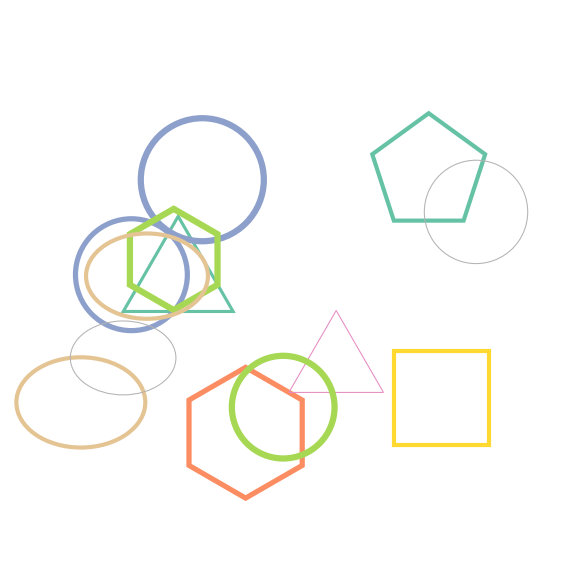[{"shape": "pentagon", "thickness": 2, "radius": 0.51, "center": [0.742, 0.7]}, {"shape": "triangle", "thickness": 1.5, "radius": 0.55, "center": [0.309, 0.515]}, {"shape": "hexagon", "thickness": 2.5, "radius": 0.57, "center": [0.425, 0.25]}, {"shape": "circle", "thickness": 2.5, "radius": 0.48, "center": [0.228, 0.523]}, {"shape": "circle", "thickness": 3, "radius": 0.53, "center": [0.35, 0.688]}, {"shape": "triangle", "thickness": 0.5, "radius": 0.47, "center": [0.582, 0.367]}, {"shape": "hexagon", "thickness": 3, "radius": 0.44, "center": [0.301, 0.55]}, {"shape": "circle", "thickness": 3, "radius": 0.44, "center": [0.49, 0.294]}, {"shape": "square", "thickness": 2, "radius": 0.41, "center": [0.764, 0.31]}, {"shape": "oval", "thickness": 2, "radius": 0.56, "center": [0.14, 0.302]}, {"shape": "oval", "thickness": 2, "radius": 0.53, "center": [0.255, 0.521]}, {"shape": "circle", "thickness": 0.5, "radius": 0.45, "center": [0.824, 0.632]}, {"shape": "oval", "thickness": 0.5, "radius": 0.46, "center": [0.213, 0.379]}]